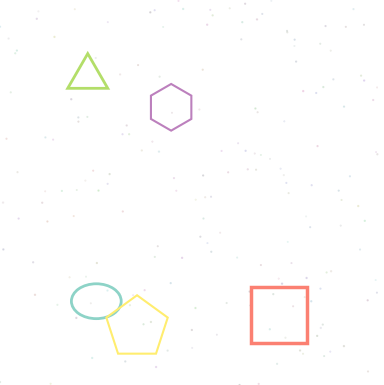[{"shape": "oval", "thickness": 2, "radius": 0.32, "center": [0.25, 0.218]}, {"shape": "square", "thickness": 2.5, "radius": 0.36, "center": [0.725, 0.182]}, {"shape": "triangle", "thickness": 2, "radius": 0.3, "center": [0.228, 0.801]}, {"shape": "hexagon", "thickness": 1.5, "radius": 0.3, "center": [0.445, 0.721]}, {"shape": "pentagon", "thickness": 1.5, "radius": 0.42, "center": [0.356, 0.149]}]